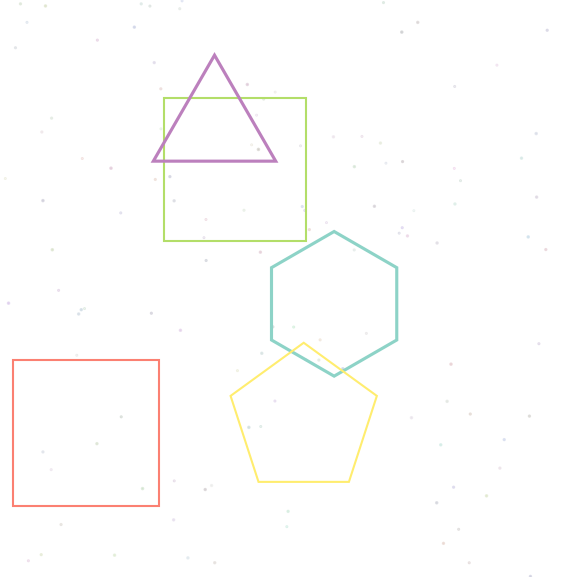[{"shape": "hexagon", "thickness": 1.5, "radius": 0.63, "center": [0.579, 0.473]}, {"shape": "square", "thickness": 1, "radius": 0.63, "center": [0.149, 0.25]}, {"shape": "square", "thickness": 1, "radius": 0.62, "center": [0.407, 0.706]}, {"shape": "triangle", "thickness": 1.5, "radius": 0.61, "center": [0.371, 0.781]}, {"shape": "pentagon", "thickness": 1, "radius": 0.67, "center": [0.526, 0.272]}]